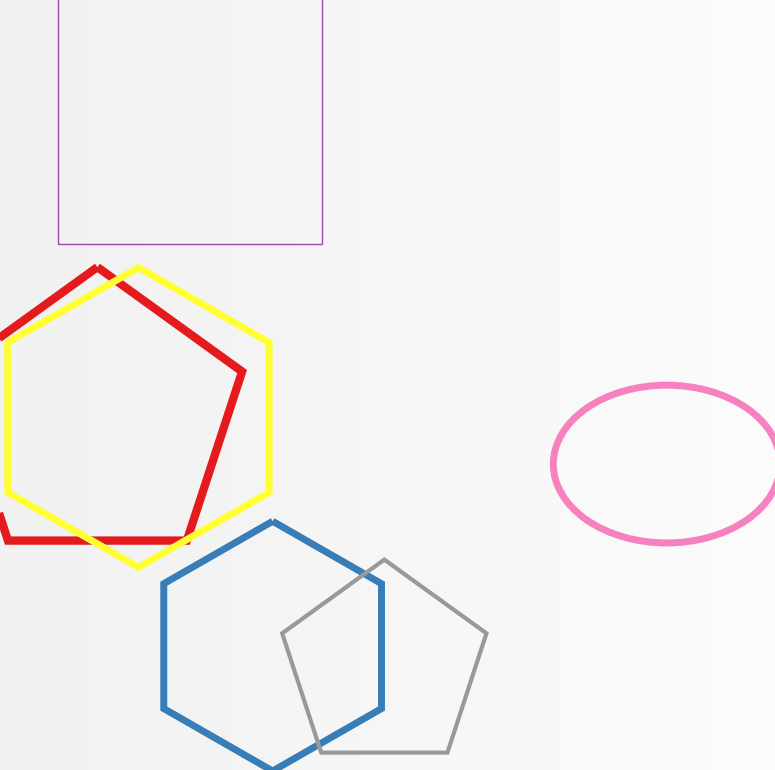[{"shape": "pentagon", "thickness": 3, "radius": 0.98, "center": [0.126, 0.457]}, {"shape": "hexagon", "thickness": 2.5, "radius": 0.81, "center": [0.352, 0.161]}, {"shape": "square", "thickness": 0.5, "radius": 0.85, "center": [0.245, 0.853]}, {"shape": "hexagon", "thickness": 2.5, "radius": 0.97, "center": [0.179, 0.458]}, {"shape": "oval", "thickness": 2.5, "radius": 0.73, "center": [0.86, 0.397]}, {"shape": "pentagon", "thickness": 1.5, "radius": 0.69, "center": [0.496, 0.135]}]